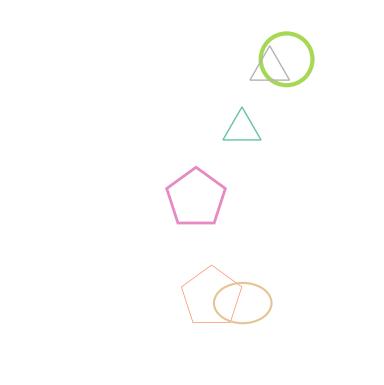[{"shape": "triangle", "thickness": 1, "radius": 0.29, "center": [0.629, 0.665]}, {"shape": "pentagon", "thickness": 0.5, "radius": 0.41, "center": [0.55, 0.229]}, {"shape": "pentagon", "thickness": 2, "radius": 0.4, "center": [0.509, 0.486]}, {"shape": "circle", "thickness": 3, "radius": 0.34, "center": [0.744, 0.846]}, {"shape": "oval", "thickness": 1.5, "radius": 0.37, "center": [0.63, 0.213]}, {"shape": "triangle", "thickness": 1, "radius": 0.3, "center": [0.701, 0.822]}]